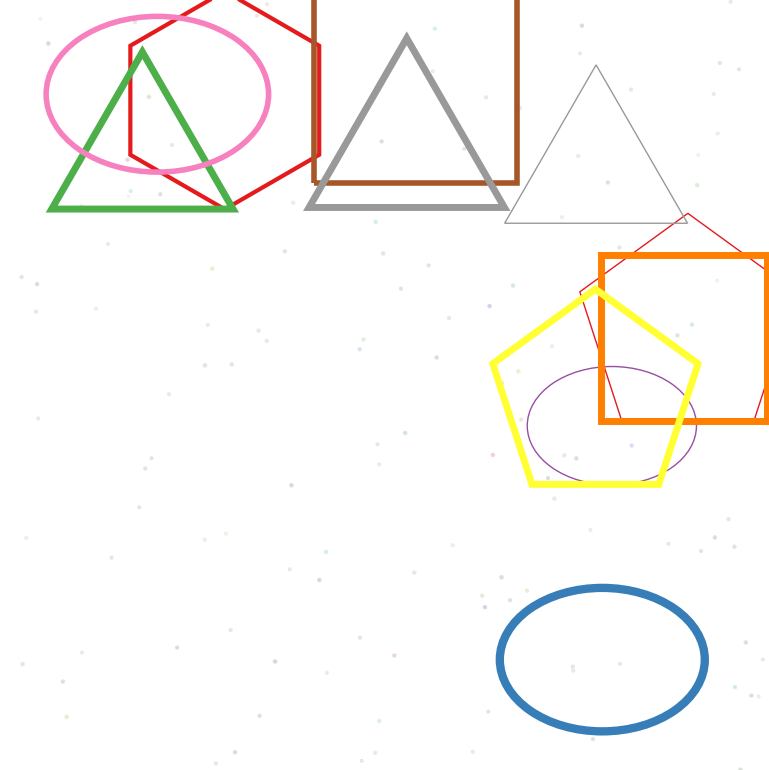[{"shape": "pentagon", "thickness": 0.5, "radius": 0.74, "center": [0.893, 0.575]}, {"shape": "hexagon", "thickness": 1.5, "radius": 0.71, "center": [0.292, 0.87]}, {"shape": "oval", "thickness": 3, "radius": 0.67, "center": [0.782, 0.143]}, {"shape": "triangle", "thickness": 2.5, "radius": 0.68, "center": [0.185, 0.796]}, {"shape": "oval", "thickness": 0.5, "radius": 0.55, "center": [0.795, 0.447]}, {"shape": "square", "thickness": 2.5, "radius": 0.54, "center": [0.889, 0.561]}, {"shape": "pentagon", "thickness": 2.5, "radius": 0.7, "center": [0.773, 0.484]}, {"shape": "square", "thickness": 2, "radius": 0.66, "center": [0.54, 0.895]}, {"shape": "oval", "thickness": 2, "radius": 0.72, "center": [0.204, 0.878]}, {"shape": "triangle", "thickness": 0.5, "radius": 0.69, "center": [0.774, 0.779]}, {"shape": "triangle", "thickness": 2.5, "radius": 0.73, "center": [0.528, 0.804]}]